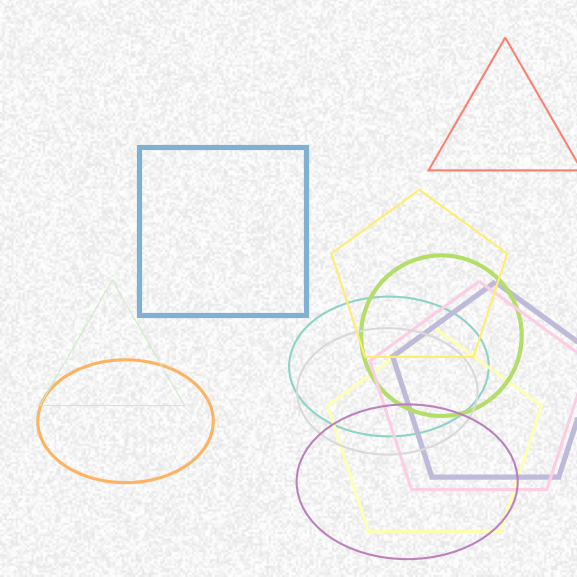[{"shape": "oval", "thickness": 1, "radius": 0.86, "center": [0.673, 0.365]}, {"shape": "pentagon", "thickness": 1.5, "radius": 0.97, "center": [0.753, 0.236]}, {"shape": "pentagon", "thickness": 2.5, "radius": 0.93, "center": [0.858, 0.324]}, {"shape": "triangle", "thickness": 1, "radius": 0.77, "center": [0.875, 0.781]}, {"shape": "square", "thickness": 2.5, "radius": 0.73, "center": [0.385, 0.6]}, {"shape": "oval", "thickness": 1.5, "radius": 0.76, "center": [0.217, 0.27]}, {"shape": "circle", "thickness": 2, "radius": 0.7, "center": [0.764, 0.418]}, {"shape": "pentagon", "thickness": 1.5, "radius": 1.0, "center": [0.83, 0.313]}, {"shape": "oval", "thickness": 1, "radius": 0.78, "center": [0.671, 0.321]}, {"shape": "oval", "thickness": 1, "radius": 0.96, "center": [0.705, 0.165]}, {"shape": "triangle", "thickness": 0.5, "radius": 0.72, "center": [0.194, 0.369]}, {"shape": "pentagon", "thickness": 1, "radius": 0.8, "center": [0.726, 0.511]}]